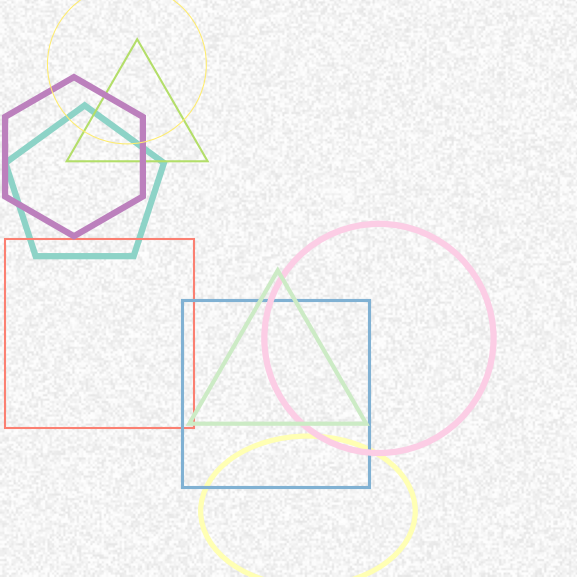[{"shape": "pentagon", "thickness": 3, "radius": 0.72, "center": [0.147, 0.672]}, {"shape": "oval", "thickness": 2.5, "radius": 0.93, "center": [0.533, 0.114]}, {"shape": "square", "thickness": 1, "radius": 0.82, "center": [0.173, 0.422]}, {"shape": "square", "thickness": 1.5, "radius": 0.81, "center": [0.477, 0.318]}, {"shape": "triangle", "thickness": 1, "radius": 0.7, "center": [0.238, 0.79]}, {"shape": "circle", "thickness": 3, "radius": 0.99, "center": [0.656, 0.413]}, {"shape": "hexagon", "thickness": 3, "radius": 0.69, "center": [0.128, 0.728]}, {"shape": "triangle", "thickness": 2, "radius": 0.88, "center": [0.481, 0.354]}, {"shape": "circle", "thickness": 0.5, "radius": 0.69, "center": [0.22, 0.888]}]